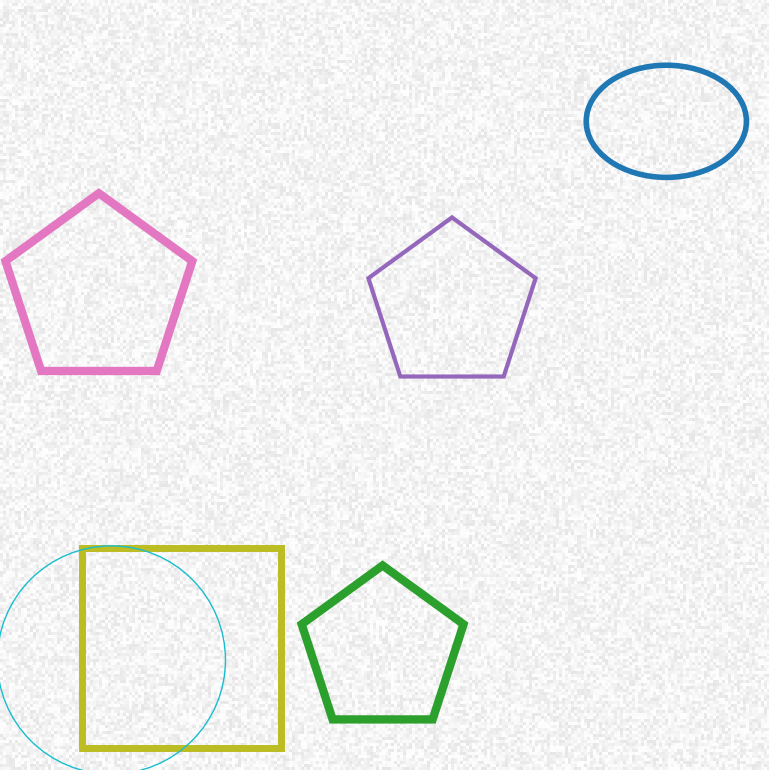[{"shape": "oval", "thickness": 2, "radius": 0.52, "center": [0.865, 0.842]}, {"shape": "pentagon", "thickness": 3, "radius": 0.55, "center": [0.497, 0.155]}, {"shape": "pentagon", "thickness": 1.5, "radius": 0.57, "center": [0.587, 0.603]}, {"shape": "pentagon", "thickness": 3, "radius": 0.64, "center": [0.128, 0.621]}, {"shape": "square", "thickness": 2.5, "radius": 0.65, "center": [0.236, 0.158]}, {"shape": "circle", "thickness": 0.5, "radius": 0.74, "center": [0.145, 0.143]}]